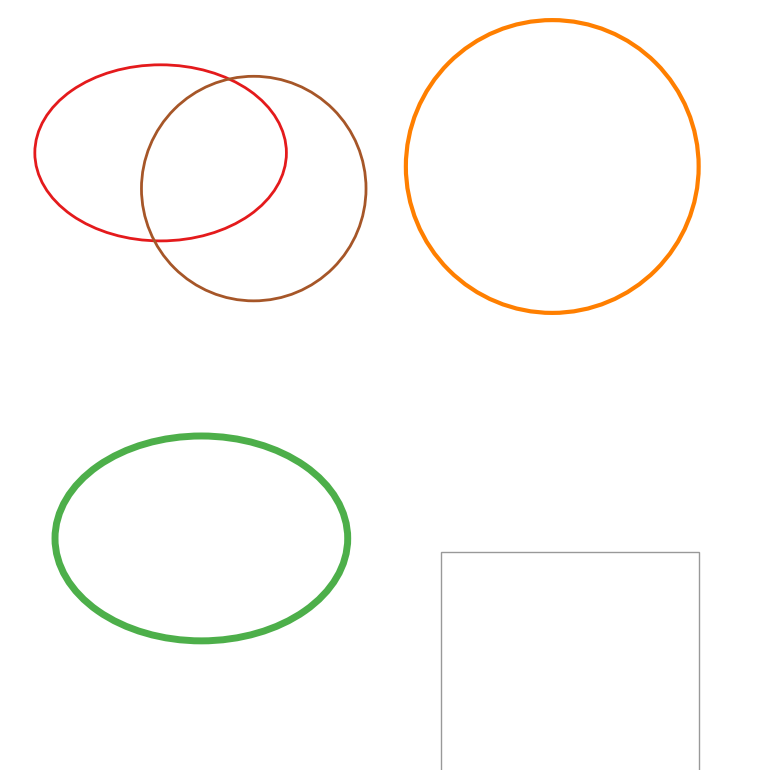[{"shape": "oval", "thickness": 1, "radius": 0.82, "center": [0.209, 0.801]}, {"shape": "oval", "thickness": 2.5, "radius": 0.95, "center": [0.262, 0.301]}, {"shape": "circle", "thickness": 1.5, "radius": 0.95, "center": [0.717, 0.784]}, {"shape": "circle", "thickness": 1, "radius": 0.73, "center": [0.33, 0.755]}, {"shape": "square", "thickness": 0.5, "radius": 0.84, "center": [0.74, 0.116]}]